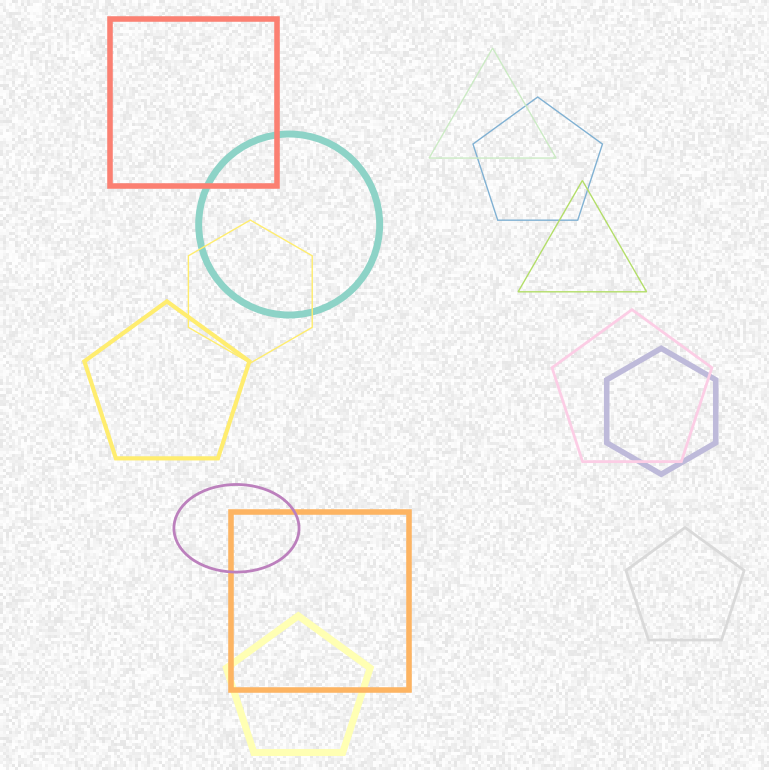[{"shape": "circle", "thickness": 2.5, "radius": 0.59, "center": [0.376, 0.708]}, {"shape": "pentagon", "thickness": 2.5, "radius": 0.49, "center": [0.387, 0.102]}, {"shape": "hexagon", "thickness": 2, "radius": 0.41, "center": [0.859, 0.466]}, {"shape": "square", "thickness": 2, "radius": 0.54, "center": [0.252, 0.867]}, {"shape": "pentagon", "thickness": 0.5, "radius": 0.44, "center": [0.698, 0.786]}, {"shape": "square", "thickness": 2, "radius": 0.58, "center": [0.416, 0.22]}, {"shape": "triangle", "thickness": 0.5, "radius": 0.48, "center": [0.756, 0.669]}, {"shape": "pentagon", "thickness": 1, "radius": 0.55, "center": [0.821, 0.489]}, {"shape": "pentagon", "thickness": 1, "radius": 0.4, "center": [0.89, 0.234]}, {"shape": "oval", "thickness": 1, "radius": 0.41, "center": [0.307, 0.314]}, {"shape": "triangle", "thickness": 0.5, "radius": 0.48, "center": [0.64, 0.842]}, {"shape": "hexagon", "thickness": 0.5, "radius": 0.46, "center": [0.325, 0.621]}, {"shape": "pentagon", "thickness": 1.5, "radius": 0.56, "center": [0.217, 0.496]}]